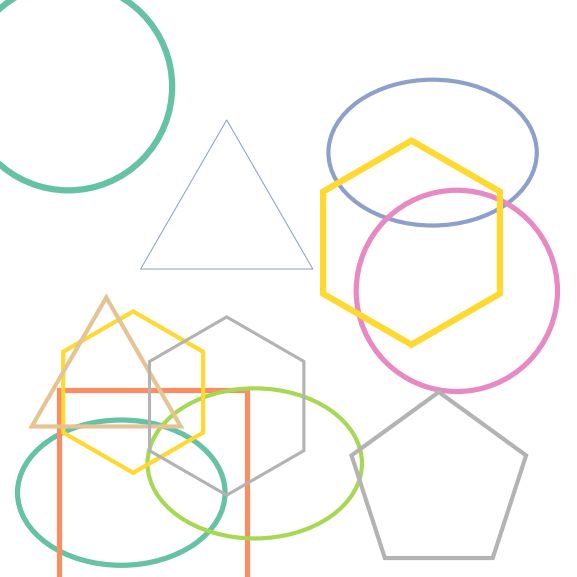[{"shape": "oval", "thickness": 2.5, "radius": 0.9, "center": [0.21, 0.146]}, {"shape": "circle", "thickness": 3, "radius": 0.9, "center": [0.118, 0.849]}, {"shape": "square", "thickness": 2.5, "radius": 0.82, "center": [0.265, 0.161]}, {"shape": "oval", "thickness": 2, "radius": 0.9, "center": [0.749, 0.735]}, {"shape": "triangle", "thickness": 0.5, "radius": 0.86, "center": [0.393, 0.619]}, {"shape": "circle", "thickness": 2.5, "radius": 0.87, "center": [0.791, 0.495]}, {"shape": "oval", "thickness": 2, "radius": 0.93, "center": [0.441, 0.197]}, {"shape": "hexagon", "thickness": 3, "radius": 0.88, "center": [0.713, 0.579]}, {"shape": "hexagon", "thickness": 2, "radius": 0.7, "center": [0.231, 0.32]}, {"shape": "triangle", "thickness": 2, "radius": 0.74, "center": [0.184, 0.335]}, {"shape": "pentagon", "thickness": 2, "radius": 0.79, "center": [0.76, 0.161]}, {"shape": "hexagon", "thickness": 1.5, "radius": 0.77, "center": [0.393, 0.296]}]